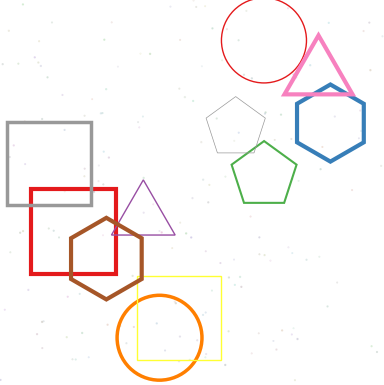[{"shape": "square", "thickness": 3, "radius": 0.56, "center": [0.191, 0.398]}, {"shape": "circle", "thickness": 1, "radius": 0.55, "center": [0.686, 0.895]}, {"shape": "hexagon", "thickness": 3, "radius": 0.5, "center": [0.858, 0.68]}, {"shape": "pentagon", "thickness": 1.5, "radius": 0.44, "center": [0.686, 0.545]}, {"shape": "triangle", "thickness": 1, "radius": 0.48, "center": [0.372, 0.437]}, {"shape": "circle", "thickness": 2.5, "radius": 0.55, "center": [0.414, 0.123]}, {"shape": "square", "thickness": 1, "radius": 0.55, "center": [0.465, 0.174]}, {"shape": "hexagon", "thickness": 3, "radius": 0.53, "center": [0.276, 0.328]}, {"shape": "triangle", "thickness": 3, "radius": 0.51, "center": [0.827, 0.806]}, {"shape": "square", "thickness": 2.5, "radius": 0.54, "center": [0.127, 0.575]}, {"shape": "pentagon", "thickness": 0.5, "radius": 0.4, "center": [0.612, 0.668]}]